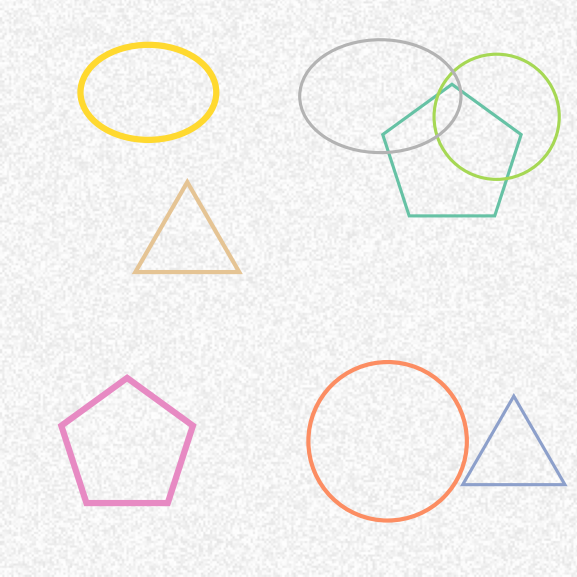[{"shape": "pentagon", "thickness": 1.5, "radius": 0.63, "center": [0.783, 0.727]}, {"shape": "circle", "thickness": 2, "radius": 0.69, "center": [0.671, 0.235]}, {"shape": "triangle", "thickness": 1.5, "radius": 0.51, "center": [0.89, 0.211]}, {"shape": "pentagon", "thickness": 3, "radius": 0.6, "center": [0.22, 0.225]}, {"shape": "circle", "thickness": 1.5, "radius": 0.54, "center": [0.86, 0.797]}, {"shape": "oval", "thickness": 3, "radius": 0.59, "center": [0.257, 0.839]}, {"shape": "triangle", "thickness": 2, "radius": 0.52, "center": [0.324, 0.58]}, {"shape": "oval", "thickness": 1.5, "radius": 0.7, "center": [0.659, 0.833]}]